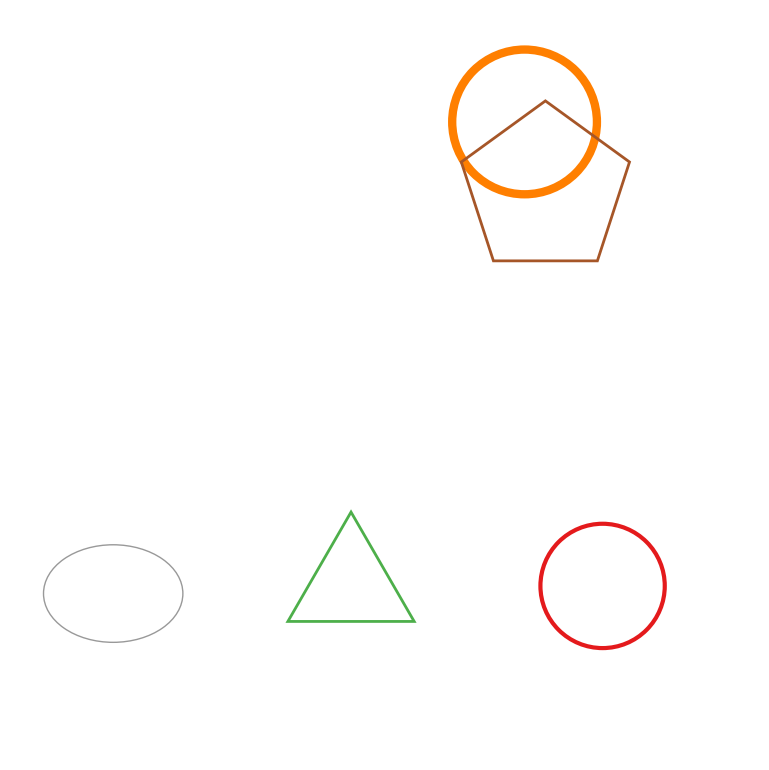[{"shape": "circle", "thickness": 1.5, "radius": 0.4, "center": [0.783, 0.239]}, {"shape": "triangle", "thickness": 1, "radius": 0.47, "center": [0.456, 0.24]}, {"shape": "circle", "thickness": 3, "radius": 0.47, "center": [0.681, 0.842]}, {"shape": "pentagon", "thickness": 1, "radius": 0.57, "center": [0.708, 0.754]}, {"shape": "oval", "thickness": 0.5, "radius": 0.45, "center": [0.147, 0.229]}]